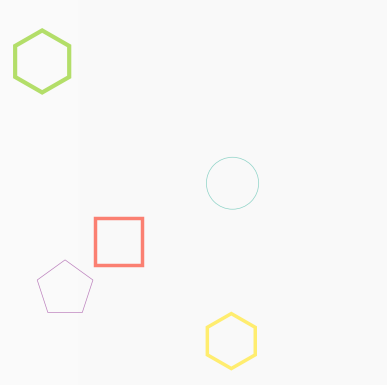[{"shape": "circle", "thickness": 0.5, "radius": 0.34, "center": [0.6, 0.524]}, {"shape": "square", "thickness": 2.5, "radius": 0.3, "center": [0.306, 0.374]}, {"shape": "hexagon", "thickness": 3, "radius": 0.4, "center": [0.109, 0.84]}, {"shape": "pentagon", "thickness": 0.5, "radius": 0.38, "center": [0.168, 0.249]}, {"shape": "hexagon", "thickness": 2.5, "radius": 0.36, "center": [0.597, 0.114]}]